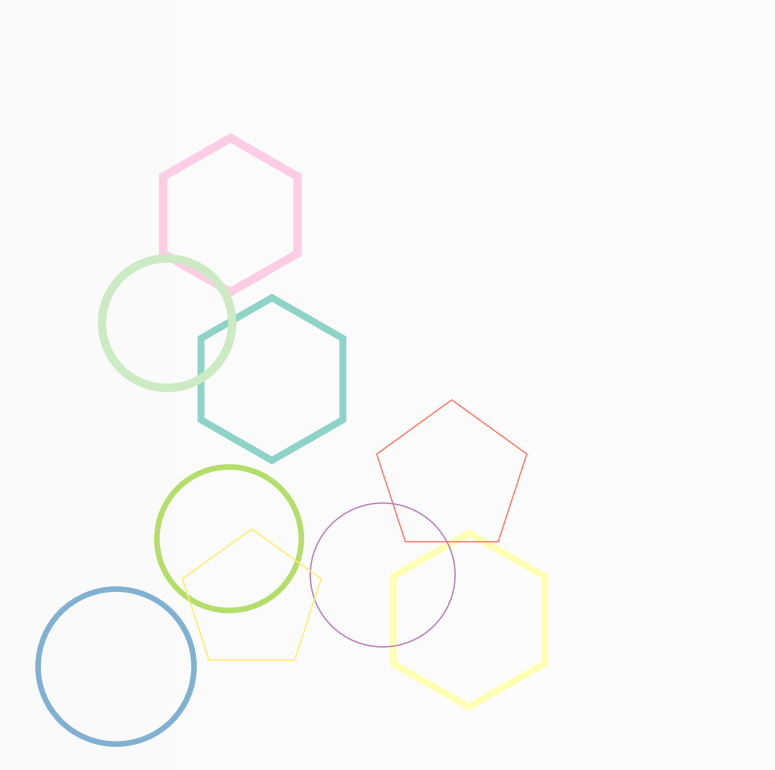[{"shape": "hexagon", "thickness": 2.5, "radius": 0.53, "center": [0.351, 0.508]}, {"shape": "hexagon", "thickness": 2.5, "radius": 0.56, "center": [0.605, 0.195]}, {"shape": "pentagon", "thickness": 0.5, "radius": 0.51, "center": [0.583, 0.379]}, {"shape": "circle", "thickness": 2, "radius": 0.5, "center": [0.15, 0.134]}, {"shape": "circle", "thickness": 2, "radius": 0.47, "center": [0.296, 0.3]}, {"shape": "hexagon", "thickness": 3, "radius": 0.5, "center": [0.297, 0.721]}, {"shape": "circle", "thickness": 0.5, "radius": 0.47, "center": [0.494, 0.253]}, {"shape": "circle", "thickness": 3, "radius": 0.42, "center": [0.216, 0.58]}, {"shape": "pentagon", "thickness": 0.5, "radius": 0.47, "center": [0.325, 0.219]}]